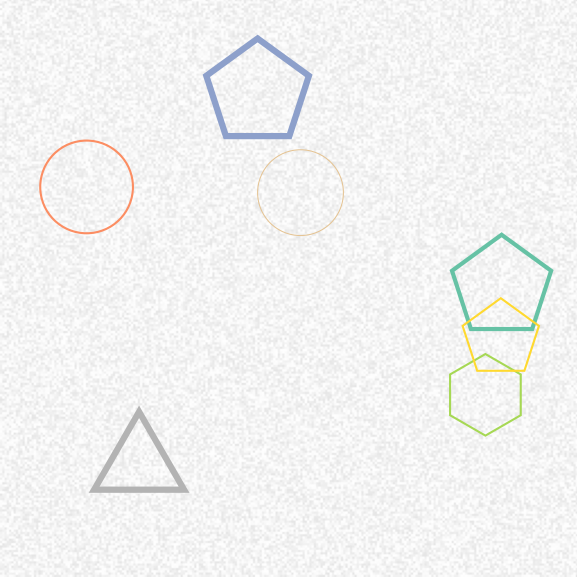[{"shape": "pentagon", "thickness": 2, "radius": 0.45, "center": [0.869, 0.502]}, {"shape": "circle", "thickness": 1, "radius": 0.4, "center": [0.15, 0.675]}, {"shape": "pentagon", "thickness": 3, "radius": 0.47, "center": [0.446, 0.839]}, {"shape": "hexagon", "thickness": 1, "radius": 0.35, "center": [0.841, 0.315]}, {"shape": "pentagon", "thickness": 1, "radius": 0.35, "center": [0.867, 0.413]}, {"shape": "circle", "thickness": 0.5, "radius": 0.37, "center": [0.52, 0.666]}, {"shape": "triangle", "thickness": 3, "radius": 0.45, "center": [0.241, 0.196]}]